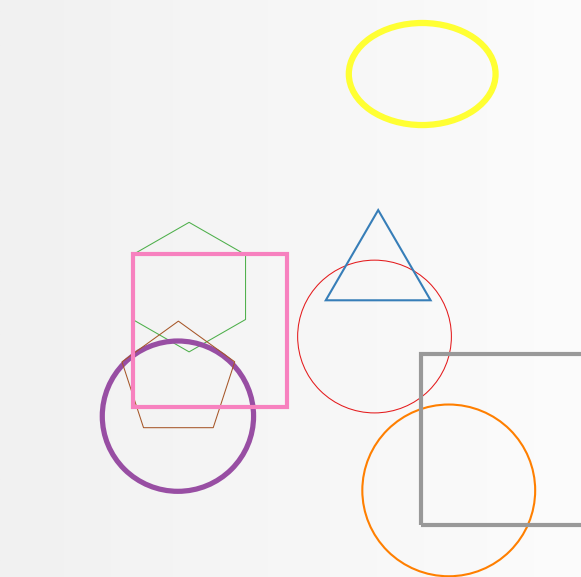[{"shape": "circle", "thickness": 0.5, "radius": 0.66, "center": [0.644, 0.416]}, {"shape": "triangle", "thickness": 1, "radius": 0.52, "center": [0.651, 0.531]}, {"shape": "hexagon", "thickness": 0.5, "radius": 0.56, "center": [0.325, 0.502]}, {"shape": "circle", "thickness": 2.5, "radius": 0.65, "center": [0.306, 0.279]}, {"shape": "circle", "thickness": 1, "radius": 0.74, "center": [0.772, 0.15]}, {"shape": "oval", "thickness": 3, "radius": 0.63, "center": [0.726, 0.871]}, {"shape": "pentagon", "thickness": 0.5, "radius": 0.51, "center": [0.307, 0.341]}, {"shape": "square", "thickness": 2, "radius": 0.66, "center": [0.361, 0.427]}, {"shape": "square", "thickness": 2, "radius": 0.74, "center": [0.872, 0.238]}]